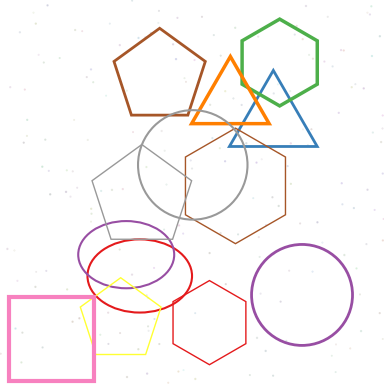[{"shape": "hexagon", "thickness": 1, "radius": 0.55, "center": [0.544, 0.162]}, {"shape": "oval", "thickness": 1.5, "radius": 0.68, "center": [0.363, 0.283]}, {"shape": "triangle", "thickness": 2, "radius": 0.66, "center": [0.71, 0.685]}, {"shape": "hexagon", "thickness": 2.5, "radius": 0.56, "center": [0.726, 0.838]}, {"shape": "oval", "thickness": 1.5, "radius": 0.62, "center": [0.328, 0.339]}, {"shape": "circle", "thickness": 2, "radius": 0.66, "center": [0.785, 0.234]}, {"shape": "triangle", "thickness": 2.5, "radius": 0.58, "center": [0.598, 0.737]}, {"shape": "pentagon", "thickness": 1, "radius": 0.55, "center": [0.313, 0.168]}, {"shape": "hexagon", "thickness": 1, "radius": 0.75, "center": [0.612, 0.517]}, {"shape": "pentagon", "thickness": 2, "radius": 0.62, "center": [0.415, 0.802]}, {"shape": "square", "thickness": 3, "radius": 0.55, "center": [0.134, 0.119]}, {"shape": "pentagon", "thickness": 1, "radius": 0.68, "center": [0.368, 0.489]}, {"shape": "circle", "thickness": 1.5, "radius": 0.71, "center": [0.501, 0.572]}]